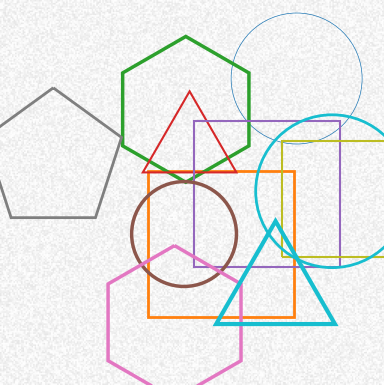[{"shape": "circle", "thickness": 0.5, "radius": 0.85, "center": [0.77, 0.796]}, {"shape": "square", "thickness": 2, "radius": 0.95, "center": [0.575, 0.367]}, {"shape": "hexagon", "thickness": 2.5, "radius": 0.95, "center": [0.483, 0.716]}, {"shape": "triangle", "thickness": 1.5, "radius": 0.7, "center": [0.492, 0.622]}, {"shape": "square", "thickness": 1.5, "radius": 0.95, "center": [0.694, 0.496]}, {"shape": "circle", "thickness": 2.5, "radius": 0.68, "center": [0.478, 0.392]}, {"shape": "hexagon", "thickness": 2.5, "radius": 1.0, "center": [0.453, 0.163]}, {"shape": "pentagon", "thickness": 2, "radius": 0.93, "center": [0.138, 0.585]}, {"shape": "square", "thickness": 1.5, "radius": 0.75, "center": [0.881, 0.483]}, {"shape": "triangle", "thickness": 3, "radius": 0.89, "center": [0.716, 0.247]}, {"shape": "circle", "thickness": 2, "radius": 0.99, "center": [0.863, 0.503]}]